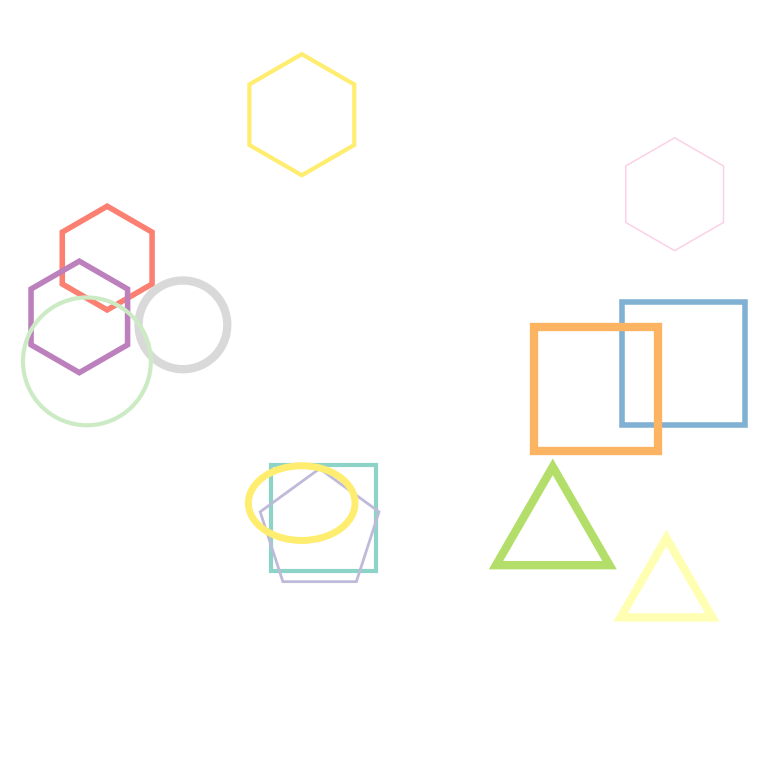[{"shape": "square", "thickness": 1.5, "radius": 0.34, "center": [0.42, 0.328]}, {"shape": "triangle", "thickness": 3, "radius": 0.34, "center": [0.865, 0.233]}, {"shape": "pentagon", "thickness": 1, "radius": 0.41, "center": [0.415, 0.31]}, {"shape": "hexagon", "thickness": 2, "radius": 0.34, "center": [0.139, 0.665]}, {"shape": "square", "thickness": 2, "radius": 0.4, "center": [0.888, 0.528]}, {"shape": "square", "thickness": 3, "radius": 0.4, "center": [0.774, 0.495]}, {"shape": "triangle", "thickness": 3, "radius": 0.43, "center": [0.718, 0.309]}, {"shape": "hexagon", "thickness": 0.5, "radius": 0.37, "center": [0.876, 0.748]}, {"shape": "circle", "thickness": 3, "radius": 0.29, "center": [0.238, 0.578]}, {"shape": "hexagon", "thickness": 2, "radius": 0.36, "center": [0.103, 0.588]}, {"shape": "circle", "thickness": 1.5, "radius": 0.42, "center": [0.113, 0.531]}, {"shape": "hexagon", "thickness": 1.5, "radius": 0.39, "center": [0.392, 0.851]}, {"shape": "oval", "thickness": 2.5, "radius": 0.35, "center": [0.392, 0.347]}]